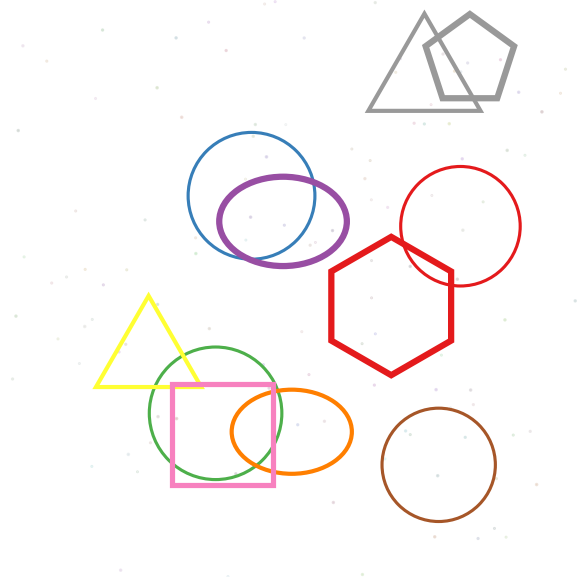[{"shape": "hexagon", "thickness": 3, "radius": 0.6, "center": [0.677, 0.469]}, {"shape": "circle", "thickness": 1.5, "radius": 0.52, "center": [0.797, 0.607]}, {"shape": "circle", "thickness": 1.5, "radius": 0.55, "center": [0.436, 0.66]}, {"shape": "circle", "thickness": 1.5, "radius": 0.57, "center": [0.373, 0.283]}, {"shape": "oval", "thickness": 3, "radius": 0.55, "center": [0.49, 0.616]}, {"shape": "oval", "thickness": 2, "radius": 0.52, "center": [0.505, 0.252]}, {"shape": "triangle", "thickness": 2, "radius": 0.53, "center": [0.257, 0.382]}, {"shape": "circle", "thickness": 1.5, "radius": 0.49, "center": [0.76, 0.194]}, {"shape": "square", "thickness": 2.5, "radius": 0.44, "center": [0.386, 0.247]}, {"shape": "pentagon", "thickness": 3, "radius": 0.4, "center": [0.814, 0.894]}, {"shape": "triangle", "thickness": 2, "radius": 0.56, "center": [0.735, 0.863]}]